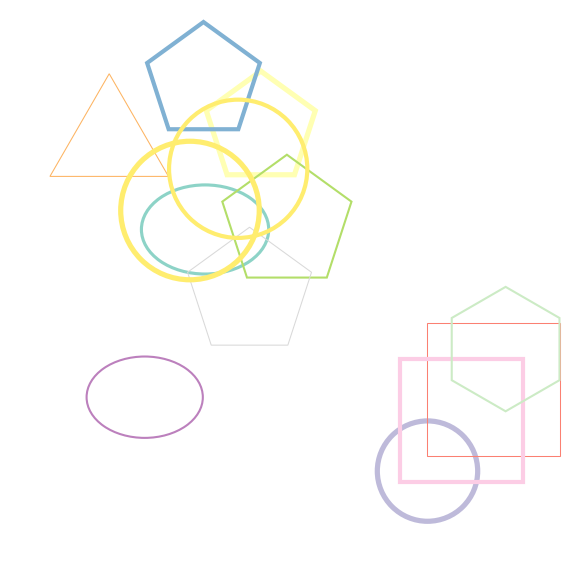[{"shape": "oval", "thickness": 1.5, "radius": 0.55, "center": [0.355, 0.602]}, {"shape": "pentagon", "thickness": 2.5, "radius": 0.5, "center": [0.452, 0.777]}, {"shape": "circle", "thickness": 2.5, "radius": 0.43, "center": [0.74, 0.183]}, {"shape": "square", "thickness": 0.5, "radius": 0.58, "center": [0.854, 0.325]}, {"shape": "pentagon", "thickness": 2, "radius": 0.51, "center": [0.352, 0.858]}, {"shape": "triangle", "thickness": 0.5, "radius": 0.59, "center": [0.189, 0.753]}, {"shape": "pentagon", "thickness": 1, "radius": 0.59, "center": [0.497, 0.614]}, {"shape": "square", "thickness": 2, "radius": 0.53, "center": [0.799, 0.271]}, {"shape": "pentagon", "thickness": 0.5, "radius": 0.56, "center": [0.432, 0.493]}, {"shape": "oval", "thickness": 1, "radius": 0.5, "center": [0.251, 0.311]}, {"shape": "hexagon", "thickness": 1, "radius": 0.54, "center": [0.876, 0.395]}, {"shape": "circle", "thickness": 2, "radius": 0.6, "center": [0.412, 0.707]}, {"shape": "circle", "thickness": 2.5, "radius": 0.6, "center": [0.329, 0.635]}]